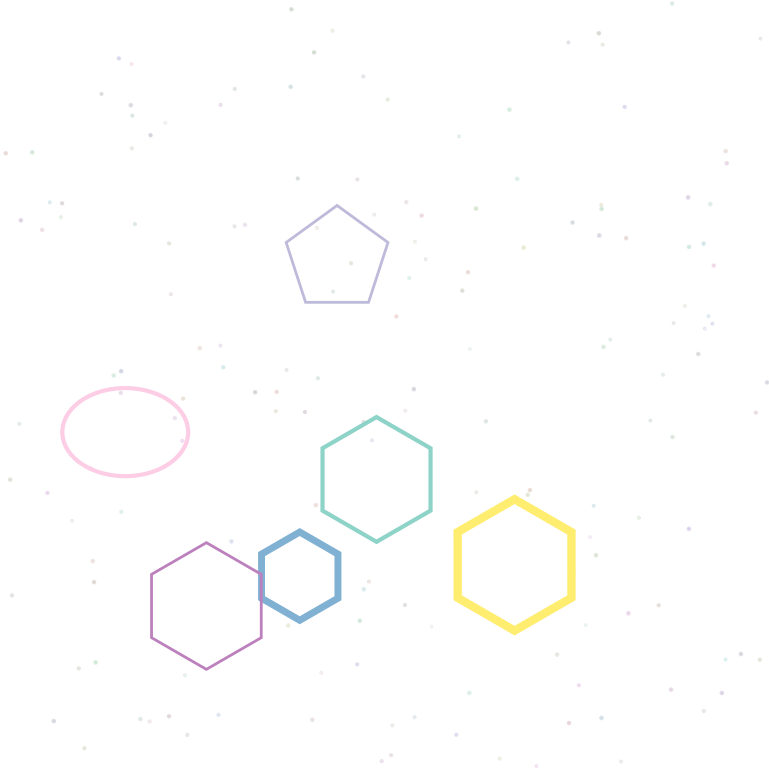[{"shape": "hexagon", "thickness": 1.5, "radius": 0.4, "center": [0.489, 0.377]}, {"shape": "pentagon", "thickness": 1, "radius": 0.35, "center": [0.438, 0.664]}, {"shape": "hexagon", "thickness": 2.5, "radius": 0.29, "center": [0.389, 0.252]}, {"shape": "oval", "thickness": 1.5, "radius": 0.41, "center": [0.163, 0.439]}, {"shape": "hexagon", "thickness": 1, "radius": 0.41, "center": [0.268, 0.213]}, {"shape": "hexagon", "thickness": 3, "radius": 0.43, "center": [0.668, 0.266]}]